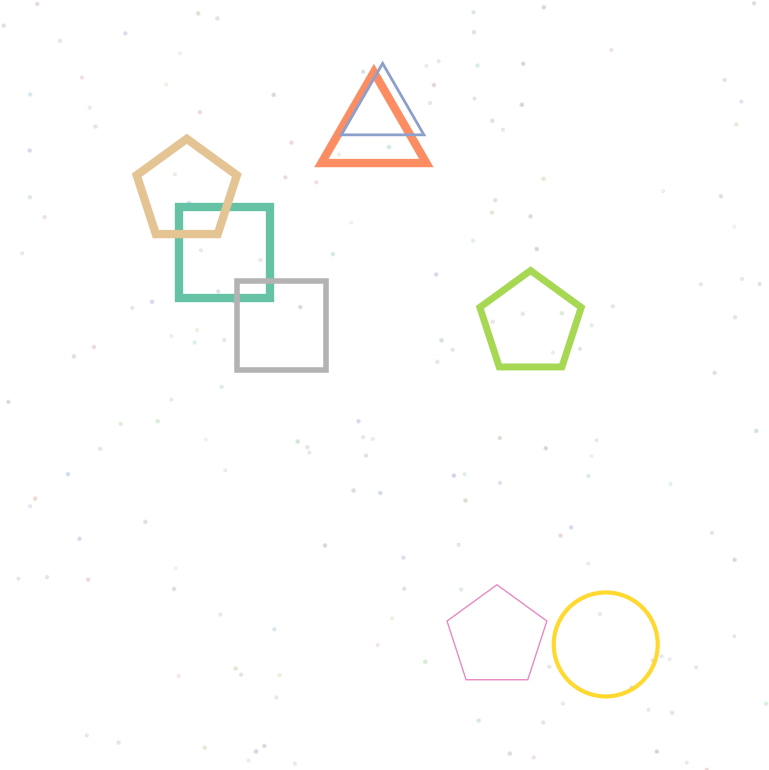[{"shape": "square", "thickness": 3, "radius": 0.3, "center": [0.291, 0.672]}, {"shape": "triangle", "thickness": 3, "radius": 0.39, "center": [0.486, 0.828]}, {"shape": "triangle", "thickness": 1, "radius": 0.31, "center": [0.497, 0.856]}, {"shape": "pentagon", "thickness": 0.5, "radius": 0.34, "center": [0.645, 0.172]}, {"shape": "pentagon", "thickness": 2.5, "radius": 0.35, "center": [0.689, 0.579]}, {"shape": "circle", "thickness": 1.5, "radius": 0.34, "center": [0.787, 0.163]}, {"shape": "pentagon", "thickness": 3, "radius": 0.34, "center": [0.243, 0.751]}, {"shape": "square", "thickness": 2, "radius": 0.29, "center": [0.365, 0.577]}]